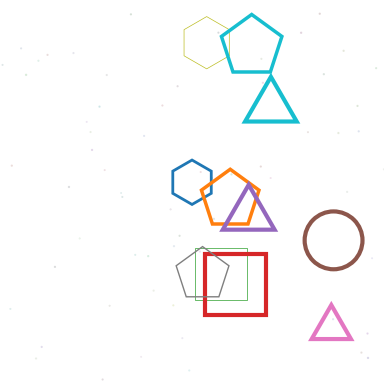[{"shape": "hexagon", "thickness": 2, "radius": 0.29, "center": [0.499, 0.527]}, {"shape": "pentagon", "thickness": 2.5, "radius": 0.39, "center": [0.598, 0.482]}, {"shape": "square", "thickness": 0.5, "radius": 0.34, "center": [0.574, 0.287]}, {"shape": "square", "thickness": 3, "radius": 0.39, "center": [0.612, 0.261]}, {"shape": "triangle", "thickness": 3, "radius": 0.39, "center": [0.646, 0.442]}, {"shape": "circle", "thickness": 3, "radius": 0.38, "center": [0.866, 0.376]}, {"shape": "triangle", "thickness": 3, "radius": 0.29, "center": [0.861, 0.149]}, {"shape": "pentagon", "thickness": 1, "radius": 0.36, "center": [0.526, 0.287]}, {"shape": "hexagon", "thickness": 0.5, "radius": 0.34, "center": [0.537, 0.889]}, {"shape": "pentagon", "thickness": 2.5, "radius": 0.41, "center": [0.654, 0.88]}, {"shape": "triangle", "thickness": 3, "radius": 0.39, "center": [0.704, 0.723]}]